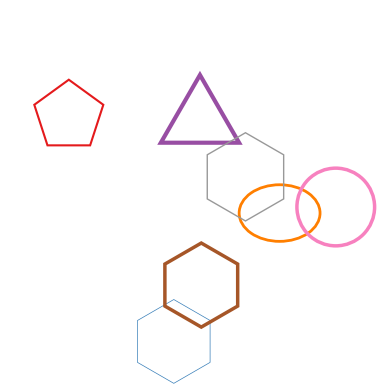[{"shape": "pentagon", "thickness": 1.5, "radius": 0.47, "center": [0.179, 0.699]}, {"shape": "hexagon", "thickness": 0.5, "radius": 0.54, "center": [0.451, 0.113]}, {"shape": "triangle", "thickness": 3, "radius": 0.59, "center": [0.519, 0.688]}, {"shape": "oval", "thickness": 2, "radius": 0.53, "center": [0.726, 0.447]}, {"shape": "hexagon", "thickness": 2.5, "radius": 0.55, "center": [0.523, 0.26]}, {"shape": "circle", "thickness": 2.5, "radius": 0.5, "center": [0.872, 0.462]}, {"shape": "hexagon", "thickness": 1, "radius": 0.57, "center": [0.638, 0.541]}]